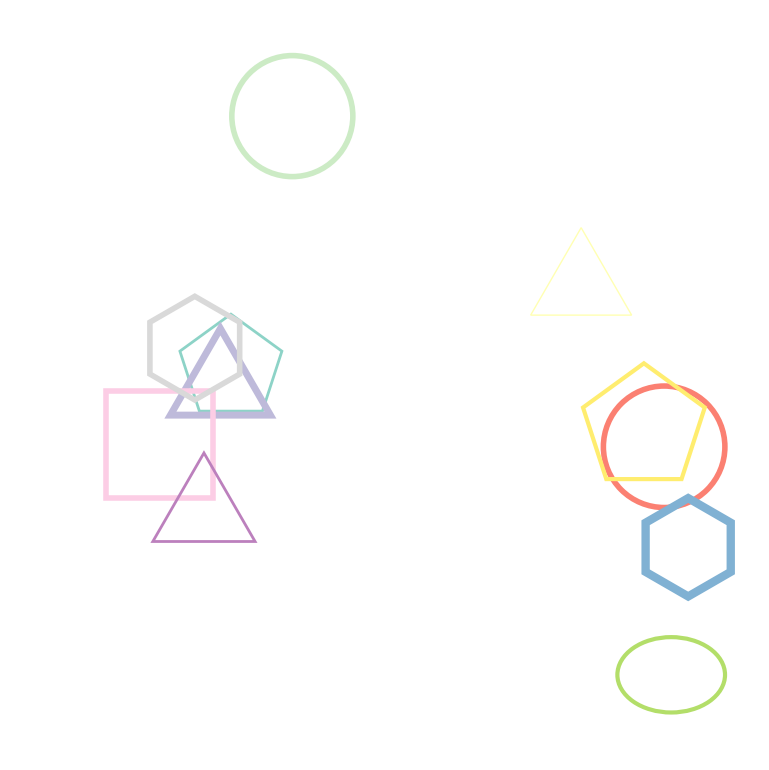[{"shape": "pentagon", "thickness": 1, "radius": 0.35, "center": [0.3, 0.522]}, {"shape": "triangle", "thickness": 0.5, "radius": 0.38, "center": [0.755, 0.629]}, {"shape": "triangle", "thickness": 2.5, "radius": 0.37, "center": [0.286, 0.498]}, {"shape": "circle", "thickness": 2, "radius": 0.39, "center": [0.863, 0.42]}, {"shape": "hexagon", "thickness": 3, "radius": 0.32, "center": [0.894, 0.289]}, {"shape": "oval", "thickness": 1.5, "radius": 0.35, "center": [0.872, 0.124]}, {"shape": "square", "thickness": 2, "radius": 0.35, "center": [0.207, 0.422]}, {"shape": "hexagon", "thickness": 2, "radius": 0.34, "center": [0.253, 0.548]}, {"shape": "triangle", "thickness": 1, "radius": 0.38, "center": [0.265, 0.335]}, {"shape": "circle", "thickness": 2, "radius": 0.39, "center": [0.38, 0.849]}, {"shape": "pentagon", "thickness": 1.5, "radius": 0.42, "center": [0.836, 0.445]}]